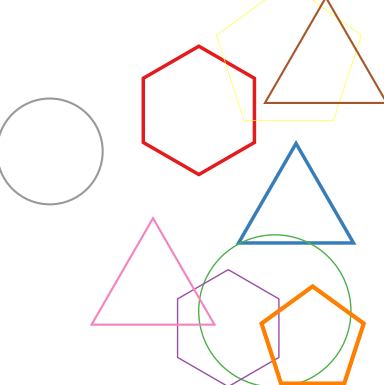[{"shape": "hexagon", "thickness": 2.5, "radius": 0.83, "center": [0.517, 0.713]}, {"shape": "triangle", "thickness": 2.5, "radius": 0.86, "center": [0.769, 0.455]}, {"shape": "circle", "thickness": 1, "radius": 0.99, "center": [0.714, 0.192]}, {"shape": "hexagon", "thickness": 1, "radius": 0.76, "center": [0.593, 0.148]}, {"shape": "pentagon", "thickness": 3, "radius": 0.7, "center": [0.812, 0.117]}, {"shape": "pentagon", "thickness": 0.5, "radius": 0.99, "center": [0.75, 0.847]}, {"shape": "triangle", "thickness": 1.5, "radius": 0.91, "center": [0.846, 0.824]}, {"shape": "triangle", "thickness": 1.5, "radius": 0.92, "center": [0.397, 0.249]}, {"shape": "circle", "thickness": 1.5, "radius": 0.69, "center": [0.129, 0.607]}]